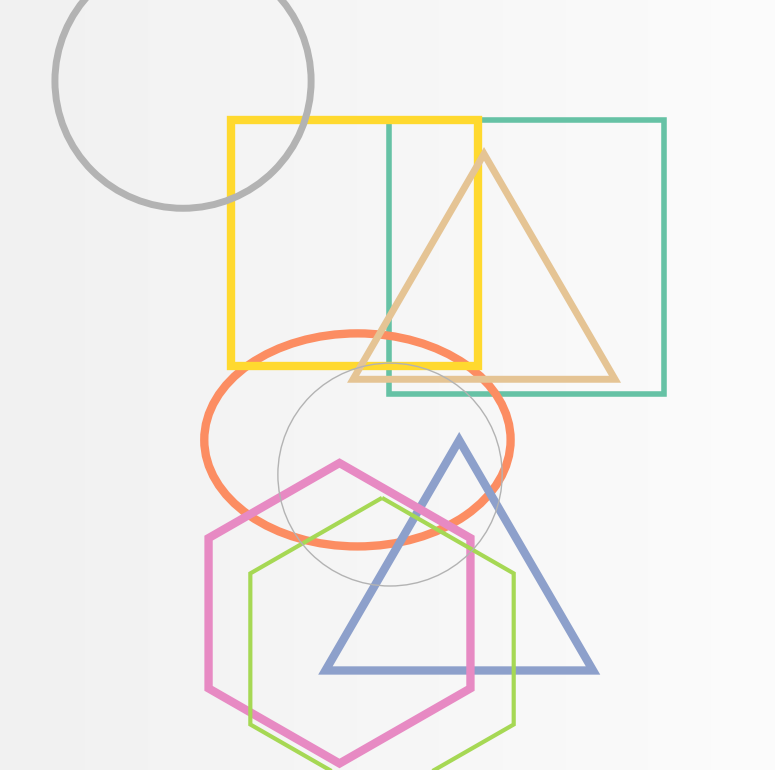[{"shape": "square", "thickness": 2, "radius": 0.89, "center": [0.68, 0.666]}, {"shape": "oval", "thickness": 3, "radius": 0.99, "center": [0.461, 0.429]}, {"shape": "triangle", "thickness": 3, "radius": 1.0, "center": [0.593, 0.229]}, {"shape": "hexagon", "thickness": 3, "radius": 0.98, "center": [0.438, 0.204]}, {"shape": "hexagon", "thickness": 1.5, "radius": 0.98, "center": [0.493, 0.157]}, {"shape": "square", "thickness": 3, "radius": 0.8, "center": [0.458, 0.684]}, {"shape": "triangle", "thickness": 2.5, "radius": 0.98, "center": [0.625, 0.605]}, {"shape": "circle", "thickness": 0.5, "radius": 0.72, "center": [0.503, 0.384]}, {"shape": "circle", "thickness": 2.5, "radius": 0.83, "center": [0.236, 0.895]}]